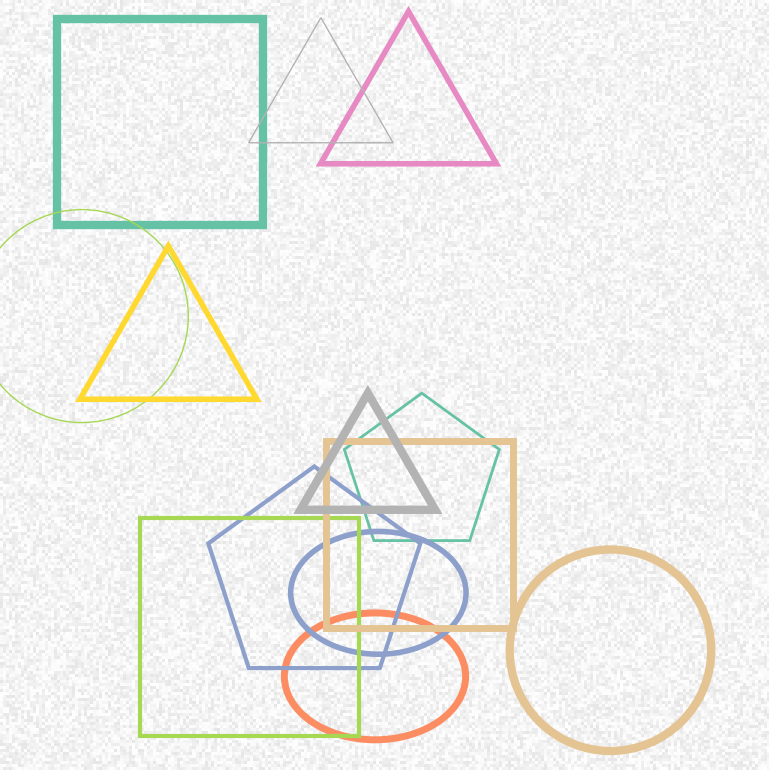[{"shape": "pentagon", "thickness": 1, "radius": 0.53, "center": [0.548, 0.384]}, {"shape": "square", "thickness": 3, "radius": 0.67, "center": [0.208, 0.842]}, {"shape": "oval", "thickness": 2.5, "radius": 0.59, "center": [0.487, 0.122]}, {"shape": "pentagon", "thickness": 1.5, "radius": 0.72, "center": [0.408, 0.249]}, {"shape": "oval", "thickness": 2, "radius": 0.57, "center": [0.491, 0.23]}, {"shape": "triangle", "thickness": 2, "radius": 0.66, "center": [0.531, 0.853]}, {"shape": "circle", "thickness": 0.5, "radius": 0.69, "center": [0.106, 0.59]}, {"shape": "square", "thickness": 1.5, "radius": 0.71, "center": [0.324, 0.186]}, {"shape": "triangle", "thickness": 2, "radius": 0.66, "center": [0.219, 0.548]}, {"shape": "circle", "thickness": 3, "radius": 0.65, "center": [0.793, 0.156]}, {"shape": "square", "thickness": 2.5, "radius": 0.61, "center": [0.545, 0.306]}, {"shape": "triangle", "thickness": 3, "radius": 0.51, "center": [0.478, 0.388]}, {"shape": "triangle", "thickness": 0.5, "radius": 0.54, "center": [0.417, 0.869]}]